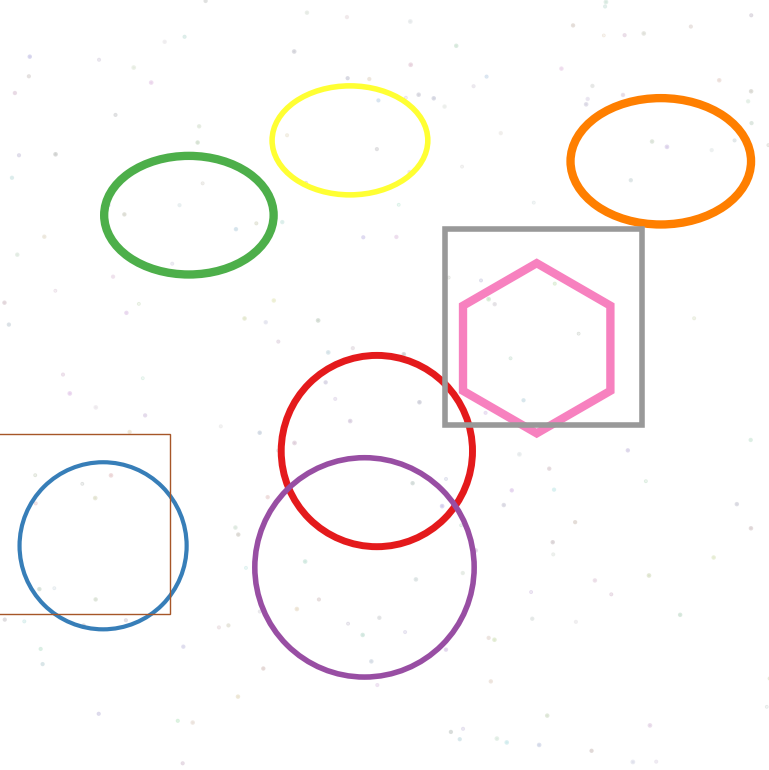[{"shape": "circle", "thickness": 2.5, "radius": 0.62, "center": [0.489, 0.414]}, {"shape": "circle", "thickness": 1.5, "radius": 0.54, "center": [0.134, 0.291]}, {"shape": "oval", "thickness": 3, "radius": 0.55, "center": [0.245, 0.721]}, {"shape": "circle", "thickness": 2, "radius": 0.71, "center": [0.473, 0.263]}, {"shape": "oval", "thickness": 3, "radius": 0.59, "center": [0.858, 0.791]}, {"shape": "oval", "thickness": 2, "radius": 0.51, "center": [0.454, 0.818]}, {"shape": "square", "thickness": 0.5, "radius": 0.58, "center": [0.105, 0.319]}, {"shape": "hexagon", "thickness": 3, "radius": 0.55, "center": [0.697, 0.548]}, {"shape": "square", "thickness": 2, "radius": 0.64, "center": [0.706, 0.576]}]